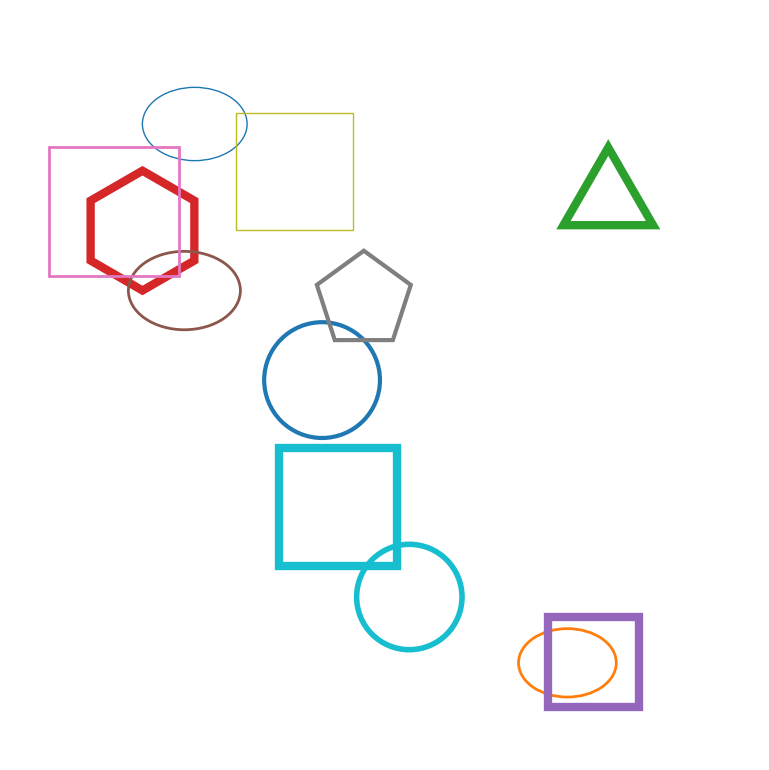[{"shape": "circle", "thickness": 1.5, "radius": 0.38, "center": [0.418, 0.506]}, {"shape": "oval", "thickness": 0.5, "radius": 0.34, "center": [0.253, 0.839]}, {"shape": "oval", "thickness": 1, "radius": 0.32, "center": [0.737, 0.139]}, {"shape": "triangle", "thickness": 3, "radius": 0.34, "center": [0.79, 0.741]}, {"shape": "hexagon", "thickness": 3, "radius": 0.39, "center": [0.185, 0.701]}, {"shape": "square", "thickness": 3, "radius": 0.29, "center": [0.771, 0.14]}, {"shape": "oval", "thickness": 1, "radius": 0.36, "center": [0.239, 0.623]}, {"shape": "square", "thickness": 1, "radius": 0.42, "center": [0.148, 0.726]}, {"shape": "pentagon", "thickness": 1.5, "radius": 0.32, "center": [0.472, 0.61]}, {"shape": "square", "thickness": 0.5, "radius": 0.38, "center": [0.383, 0.777]}, {"shape": "square", "thickness": 3, "radius": 0.38, "center": [0.438, 0.341]}, {"shape": "circle", "thickness": 2, "radius": 0.34, "center": [0.532, 0.225]}]